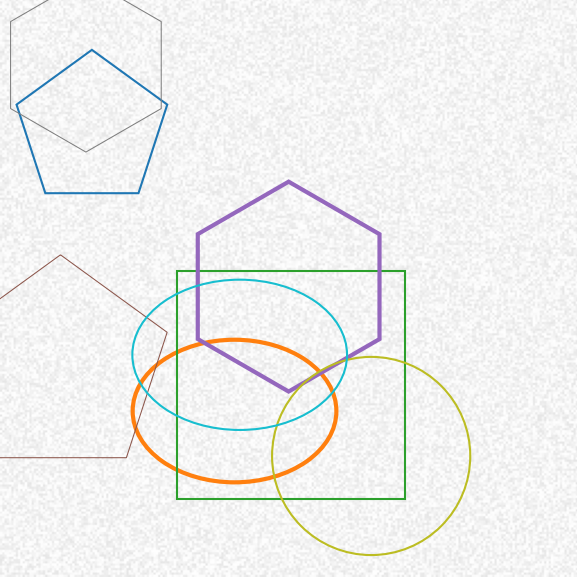[{"shape": "pentagon", "thickness": 1, "radius": 0.69, "center": [0.159, 0.776]}, {"shape": "oval", "thickness": 2, "radius": 0.88, "center": [0.406, 0.287]}, {"shape": "square", "thickness": 1, "radius": 0.99, "center": [0.503, 0.332]}, {"shape": "hexagon", "thickness": 2, "radius": 0.91, "center": [0.5, 0.503]}, {"shape": "pentagon", "thickness": 0.5, "radius": 0.97, "center": [0.105, 0.364]}, {"shape": "hexagon", "thickness": 0.5, "radius": 0.75, "center": [0.149, 0.886]}, {"shape": "circle", "thickness": 1, "radius": 0.86, "center": [0.643, 0.21]}, {"shape": "oval", "thickness": 1, "radius": 0.93, "center": [0.415, 0.385]}]